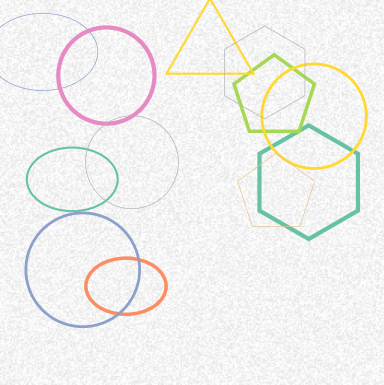[{"shape": "oval", "thickness": 1.5, "radius": 0.59, "center": [0.188, 0.534]}, {"shape": "hexagon", "thickness": 3, "radius": 0.74, "center": [0.802, 0.527]}, {"shape": "oval", "thickness": 2.5, "radius": 0.52, "center": [0.327, 0.257]}, {"shape": "circle", "thickness": 2, "radius": 0.74, "center": [0.215, 0.299]}, {"shape": "oval", "thickness": 0.5, "radius": 0.72, "center": [0.111, 0.865]}, {"shape": "circle", "thickness": 3, "radius": 0.62, "center": [0.276, 0.804]}, {"shape": "pentagon", "thickness": 2.5, "radius": 0.55, "center": [0.712, 0.748]}, {"shape": "triangle", "thickness": 1.5, "radius": 0.65, "center": [0.545, 0.874]}, {"shape": "circle", "thickness": 2, "radius": 0.68, "center": [0.816, 0.698]}, {"shape": "pentagon", "thickness": 0.5, "radius": 0.53, "center": [0.717, 0.497]}, {"shape": "circle", "thickness": 0.5, "radius": 0.6, "center": [0.343, 0.579]}, {"shape": "hexagon", "thickness": 0.5, "radius": 0.6, "center": [0.688, 0.812]}]